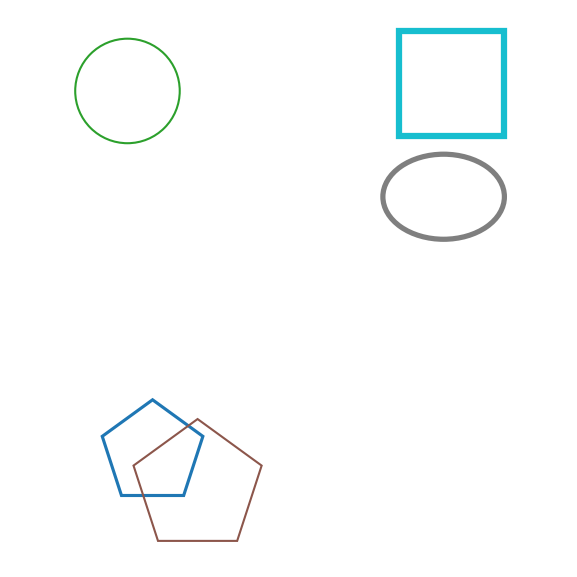[{"shape": "pentagon", "thickness": 1.5, "radius": 0.46, "center": [0.264, 0.215]}, {"shape": "circle", "thickness": 1, "radius": 0.45, "center": [0.221, 0.842]}, {"shape": "pentagon", "thickness": 1, "radius": 0.58, "center": [0.342, 0.157]}, {"shape": "oval", "thickness": 2.5, "radius": 0.53, "center": [0.768, 0.658]}, {"shape": "square", "thickness": 3, "radius": 0.46, "center": [0.782, 0.854]}]